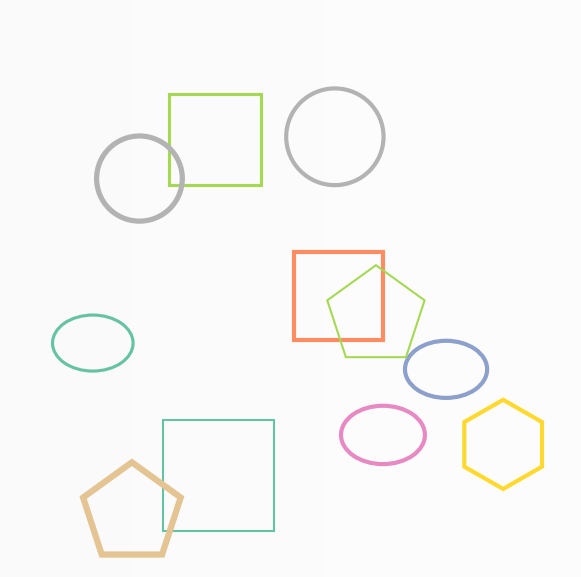[{"shape": "square", "thickness": 1, "radius": 0.48, "center": [0.376, 0.176]}, {"shape": "oval", "thickness": 1.5, "radius": 0.35, "center": [0.16, 0.405]}, {"shape": "square", "thickness": 2, "radius": 0.38, "center": [0.582, 0.487]}, {"shape": "oval", "thickness": 2, "radius": 0.35, "center": [0.767, 0.36]}, {"shape": "oval", "thickness": 2, "radius": 0.36, "center": [0.659, 0.246]}, {"shape": "pentagon", "thickness": 1, "radius": 0.44, "center": [0.647, 0.452]}, {"shape": "square", "thickness": 1.5, "radius": 0.39, "center": [0.37, 0.758]}, {"shape": "hexagon", "thickness": 2, "radius": 0.39, "center": [0.866, 0.23]}, {"shape": "pentagon", "thickness": 3, "radius": 0.44, "center": [0.227, 0.11]}, {"shape": "circle", "thickness": 2.5, "radius": 0.37, "center": [0.24, 0.69]}, {"shape": "circle", "thickness": 2, "radius": 0.42, "center": [0.576, 0.762]}]